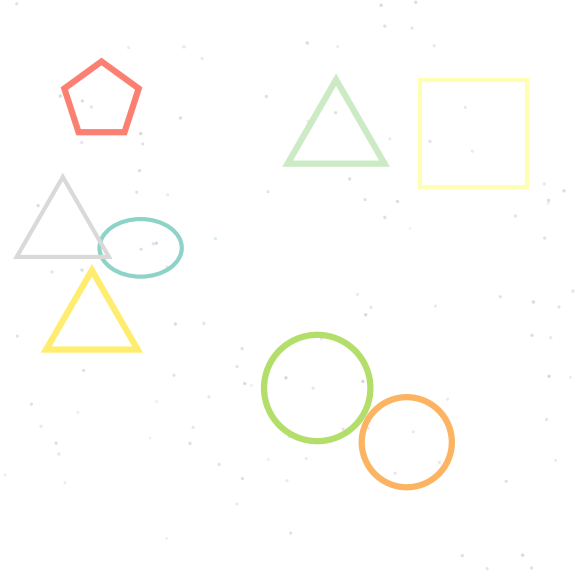[{"shape": "oval", "thickness": 2, "radius": 0.36, "center": [0.243, 0.57]}, {"shape": "square", "thickness": 2, "radius": 0.46, "center": [0.819, 0.768]}, {"shape": "pentagon", "thickness": 3, "radius": 0.34, "center": [0.176, 0.825]}, {"shape": "circle", "thickness": 3, "radius": 0.39, "center": [0.704, 0.233]}, {"shape": "circle", "thickness": 3, "radius": 0.46, "center": [0.549, 0.327]}, {"shape": "triangle", "thickness": 2, "radius": 0.46, "center": [0.109, 0.6]}, {"shape": "triangle", "thickness": 3, "radius": 0.48, "center": [0.582, 0.764]}, {"shape": "triangle", "thickness": 3, "radius": 0.46, "center": [0.159, 0.44]}]